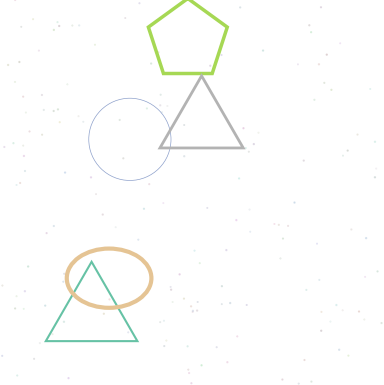[{"shape": "triangle", "thickness": 1.5, "radius": 0.69, "center": [0.238, 0.183]}, {"shape": "circle", "thickness": 0.5, "radius": 0.53, "center": [0.337, 0.638]}, {"shape": "pentagon", "thickness": 2.5, "radius": 0.54, "center": [0.488, 0.896]}, {"shape": "oval", "thickness": 3, "radius": 0.55, "center": [0.283, 0.277]}, {"shape": "triangle", "thickness": 2, "radius": 0.62, "center": [0.524, 0.678]}]